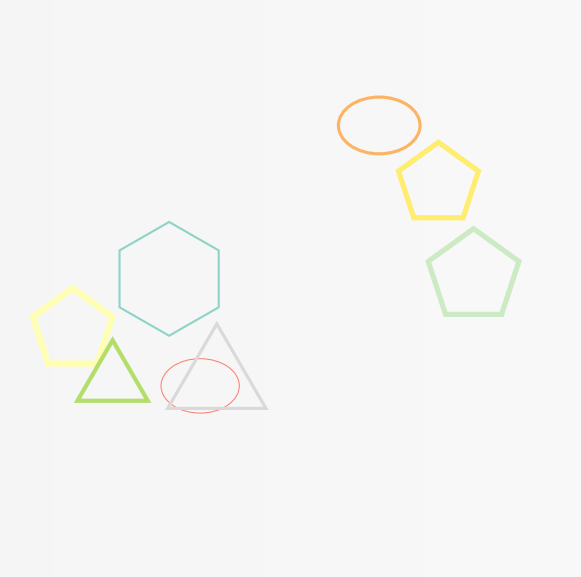[{"shape": "hexagon", "thickness": 1, "radius": 0.49, "center": [0.291, 0.516]}, {"shape": "pentagon", "thickness": 3, "radius": 0.36, "center": [0.125, 0.428]}, {"shape": "oval", "thickness": 0.5, "radius": 0.34, "center": [0.344, 0.331]}, {"shape": "oval", "thickness": 1.5, "radius": 0.35, "center": [0.652, 0.782]}, {"shape": "triangle", "thickness": 2, "radius": 0.35, "center": [0.194, 0.34]}, {"shape": "triangle", "thickness": 1.5, "radius": 0.49, "center": [0.373, 0.341]}, {"shape": "pentagon", "thickness": 2.5, "radius": 0.41, "center": [0.815, 0.521]}, {"shape": "pentagon", "thickness": 2.5, "radius": 0.36, "center": [0.754, 0.681]}]